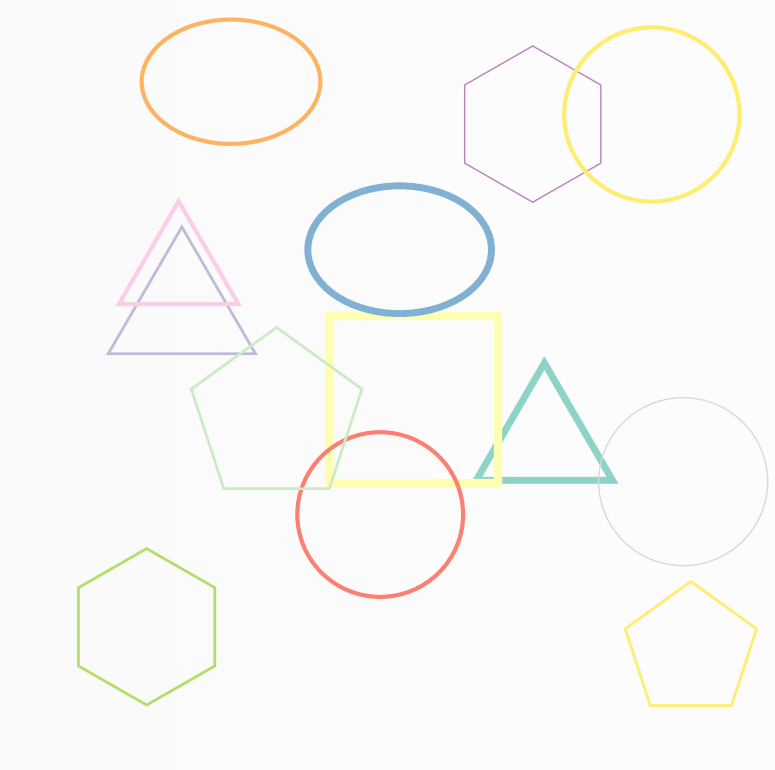[{"shape": "triangle", "thickness": 2.5, "radius": 0.51, "center": [0.702, 0.427]}, {"shape": "square", "thickness": 3, "radius": 0.54, "center": [0.533, 0.481]}, {"shape": "triangle", "thickness": 1, "radius": 0.55, "center": [0.235, 0.595]}, {"shape": "circle", "thickness": 1.5, "radius": 0.53, "center": [0.491, 0.332]}, {"shape": "oval", "thickness": 2.5, "radius": 0.59, "center": [0.516, 0.676]}, {"shape": "oval", "thickness": 1.5, "radius": 0.58, "center": [0.298, 0.894]}, {"shape": "hexagon", "thickness": 1, "radius": 0.51, "center": [0.189, 0.186]}, {"shape": "triangle", "thickness": 1.5, "radius": 0.45, "center": [0.23, 0.65]}, {"shape": "circle", "thickness": 0.5, "radius": 0.55, "center": [0.881, 0.374]}, {"shape": "hexagon", "thickness": 0.5, "radius": 0.51, "center": [0.687, 0.839]}, {"shape": "pentagon", "thickness": 1, "radius": 0.58, "center": [0.357, 0.459]}, {"shape": "circle", "thickness": 1.5, "radius": 0.57, "center": [0.841, 0.851]}, {"shape": "pentagon", "thickness": 1, "radius": 0.45, "center": [0.891, 0.156]}]